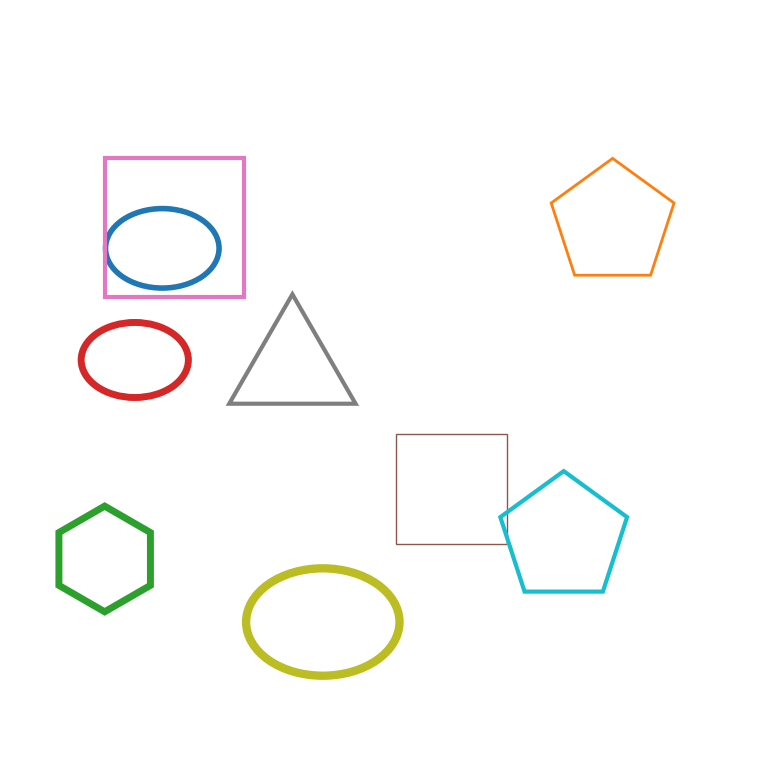[{"shape": "oval", "thickness": 2, "radius": 0.37, "center": [0.211, 0.678]}, {"shape": "pentagon", "thickness": 1, "radius": 0.42, "center": [0.796, 0.71]}, {"shape": "hexagon", "thickness": 2.5, "radius": 0.34, "center": [0.136, 0.274]}, {"shape": "oval", "thickness": 2.5, "radius": 0.35, "center": [0.175, 0.532]}, {"shape": "square", "thickness": 0.5, "radius": 0.36, "center": [0.586, 0.365]}, {"shape": "square", "thickness": 1.5, "radius": 0.45, "center": [0.227, 0.704]}, {"shape": "triangle", "thickness": 1.5, "radius": 0.47, "center": [0.38, 0.523]}, {"shape": "oval", "thickness": 3, "radius": 0.5, "center": [0.419, 0.192]}, {"shape": "pentagon", "thickness": 1.5, "radius": 0.43, "center": [0.732, 0.302]}]